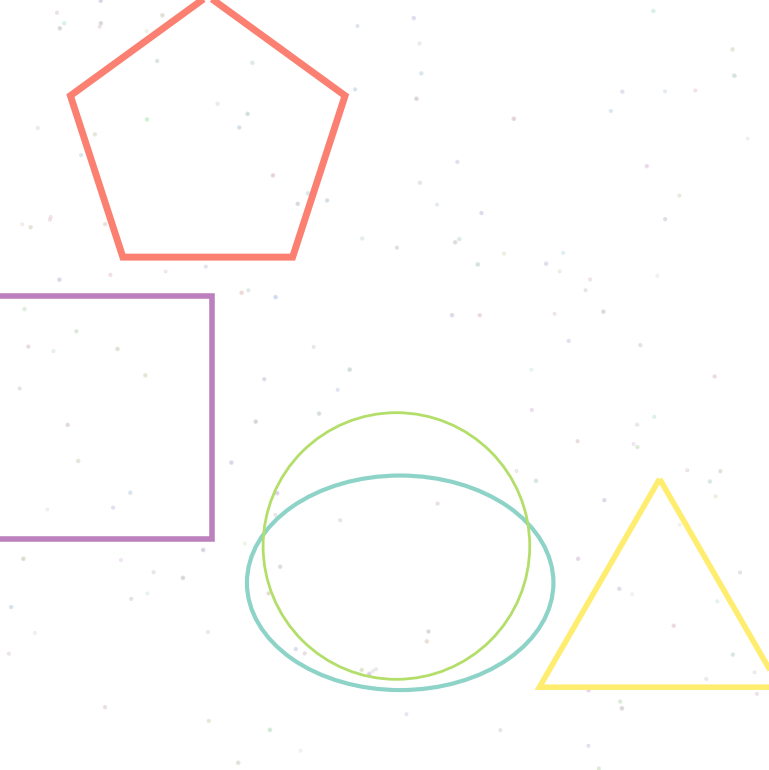[{"shape": "oval", "thickness": 1.5, "radius": 1.0, "center": [0.52, 0.243]}, {"shape": "pentagon", "thickness": 2.5, "radius": 0.94, "center": [0.27, 0.818]}, {"shape": "circle", "thickness": 1, "radius": 0.87, "center": [0.515, 0.291]}, {"shape": "square", "thickness": 2, "radius": 0.79, "center": [0.117, 0.458]}, {"shape": "triangle", "thickness": 2, "radius": 0.9, "center": [0.857, 0.198]}]